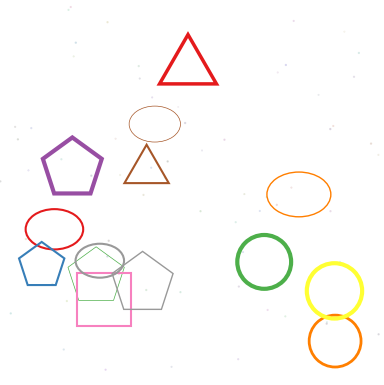[{"shape": "oval", "thickness": 1.5, "radius": 0.37, "center": [0.141, 0.404]}, {"shape": "triangle", "thickness": 2.5, "radius": 0.43, "center": [0.488, 0.825]}, {"shape": "pentagon", "thickness": 1.5, "radius": 0.31, "center": [0.108, 0.31]}, {"shape": "pentagon", "thickness": 0.5, "radius": 0.38, "center": [0.25, 0.282]}, {"shape": "circle", "thickness": 3, "radius": 0.35, "center": [0.686, 0.32]}, {"shape": "pentagon", "thickness": 3, "radius": 0.4, "center": [0.188, 0.563]}, {"shape": "oval", "thickness": 1, "radius": 0.42, "center": [0.776, 0.495]}, {"shape": "circle", "thickness": 2, "radius": 0.34, "center": [0.87, 0.114]}, {"shape": "circle", "thickness": 3, "radius": 0.36, "center": [0.869, 0.244]}, {"shape": "oval", "thickness": 0.5, "radius": 0.33, "center": [0.402, 0.678]}, {"shape": "triangle", "thickness": 1.5, "radius": 0.33, "center": [0.381, 0.558]}, {"shape": "square", "thickness": 1.5, "radius": 0.35, "center": [0.27, 0.222]}, {"shape": "pentagon", "thickness": 1, "radius": 0.42, "center": [0.37, 0.264]}, {"shape": "oval", "thickness": 1.5, "radius": 0.31, "center": [0.259, 0.323]}]